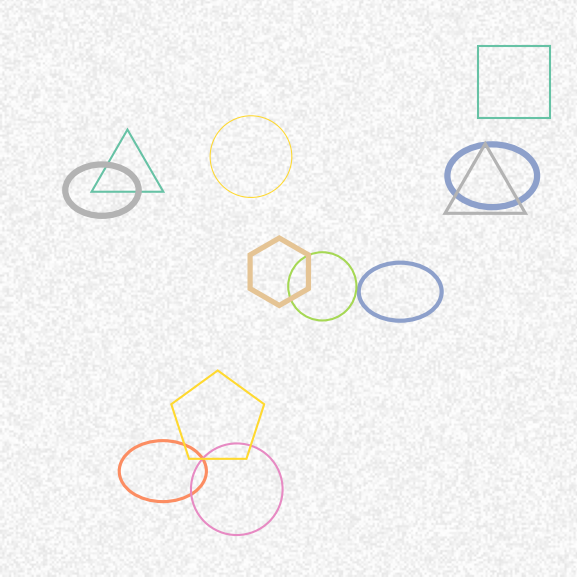[{"shape": "triangle", "thickness": 1, "radius": 0.36, "center": [0.221, 0.703]}, {"shape": "square", "thickness": 1, "radius": 0.31, "center": [0.89, 0.857]}, {"shape": "oval", "thickness": 1.5, "radius": 0.38, "center": [0.282, 0.183]}, {"shape": "oval", "thickness": 2, "radius": 0.36, "center": [0.693, 0.494]}, {"shape": "oval", "thickness": 3, "radius": 0.39, "center": [0.852, 0.695]}, {"shape": "circle", "thickness": 1, "radius": 0.4, "center": [0.41, 0.152]}, {"shape": "circle", "thickness": 1, "radius": 0.3, "center": [0.558, 0.503]}, {"shape": "pentagon", "thickness": 1, "radius": 0.42, "center": [0.377, 0.273]}, {"shape": "circle", "thickness": 0.5, "radius": 0.35, "center": [0.435, 0.728]}, {"shape": "hexagon", "thickness": 2.5, "radius": 0.29, "center": [0.484, 0.529]}, {"shape": "triangle", "thickness": 1.5, "radius": 0.4, "center": [0.84, 0.67]}, {"shape": "oval", "thickness": 3, "radius": 0.32, "center": [0.177, 0.67]}]